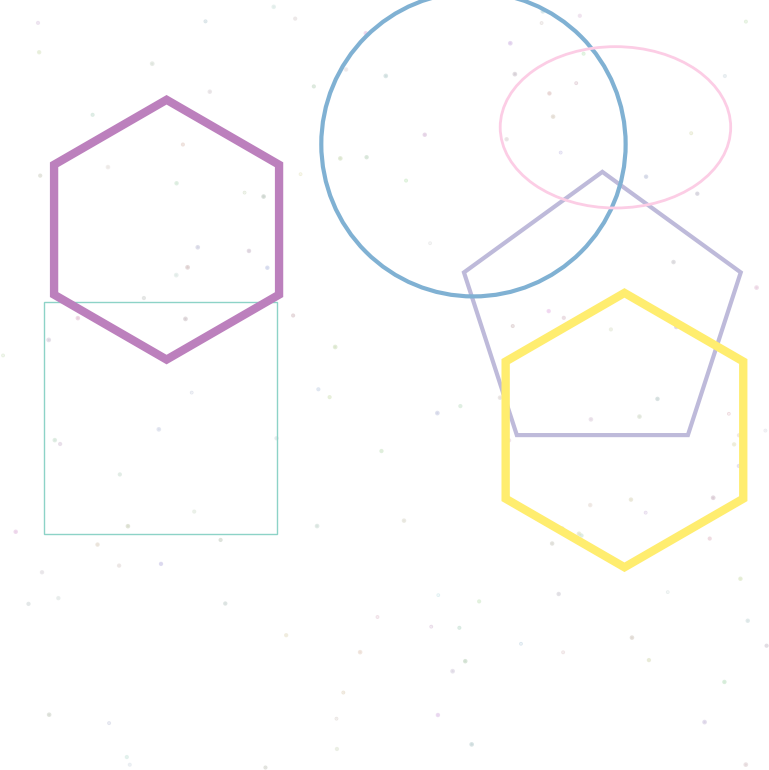[{"shape": "square", "thickness": 0.5, "radius": 0.75, "center": [0.208, 0.457]}, {"shape": "pentagon", "thickness": 1.5, "radius": 0.94, "center": [0.782, 0.588]}, {"shape": "circle", "thickness": 1.5, "radius": 0.99, "center": [0.615, 0.813]}, {"shape": "oval", "thickness": 1, "radius": 0.75, "center": [0.799, 0.835]}, {"shape": "hexagon", "thickness": 3, "radius": 0.84, "center": [0.216, 0.702]}, {"shape": "hexagon", "thickness": 3, "radius": 0.89, "center": [0.811, 0.441]}]